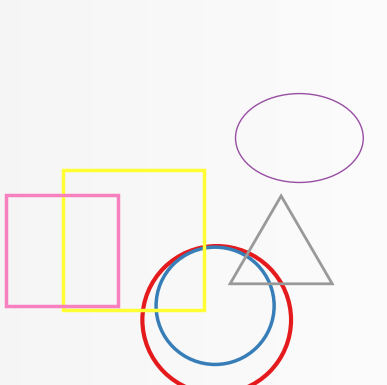[{"shape": "circle", "thickness": 3, "radius": 0.96, "center": [0.559, 0.169]}, {"shape": "circle", "thickness": 2.5, "radius": 0.76, "center": [0.555, 0.206]}, {"shape": "oval", "thickness": 1, "radius": 0.82, "center": [0.773, 0.642]}, {"shape": "square", "thickness": 2.5, "radius": 0.91, "center": [0.345, 0.376]}, {"shape": "square", "thickness": 2.5, "radius": 0.72, "center": [0.16, 0.349]}, {"shape": "triangle", "thickness": 2, "radius": 0.76, "center": [0.726, 0.339]}]